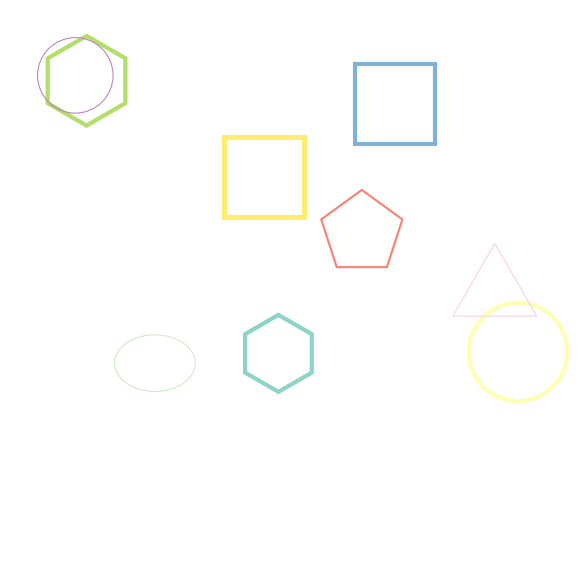[{"shape": "hexagon", "thickness": 2, "radius": 0.33, "center": [0.482, 0.387]}, {"shape": "circle", "thickness": 2, "radius": 0.43, "center": [0.897, 0.39]}, {"shape": "pentagon", "thickness": 1, "radius": 0.37, "center": [0.627, 0.596]}, {"shape": "square", "thickness": 2, "radius": 0.35, "center": [0.684, 0.819]}, {"shape": "hexagon", "thickness": 2, "radius": 0.39, "center": [0.15, 0.859]}, {"shape": "triangle", "thickness": 0.5, "radius": 0.42, "center": [0.857, 0.494]}, {"shape": "circle", "thickness": 0.5, "radius": 0.33, "center": [0.13, 0.869]}, {"shape": "oval", "thickness": 0.5, "radius": 0.35, "center": [0.268, 0.37]}, {"shape": "square", "thickness": 2.5, "radius": 0.35, "center": [0.457, 0.693]}]